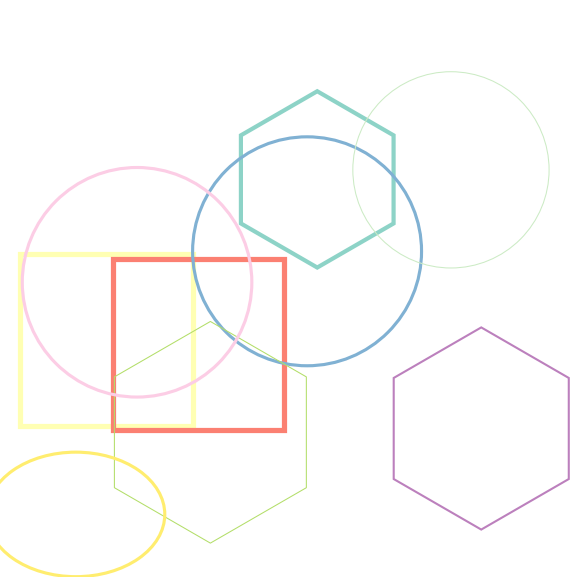[{"shape": "hexagon", "thickness": 2, "radius": 0.76, "center": [0.549, 0.688]}, {"shape": "square", "thickness": 2.5, "radius": 0.75, "center": [0.184, 0.41]}, {"shape": "square", "thickness": 2.5, "radius": 0.74, "center": [0.344, 0.403]}, {"shape": "circle", "thickness": 1.5, "radius": 0.99, "center": [0.532, 0.564]}, {"shape": "hexagon", "thickness": 0.5, "radius": 0.96, "center": [0.364, 0.251]}, {"shape": "circle", "thickness": 1.5, "radius": 0.99, "center": [0.237, 0.51]}, {"shape": "hexagon", "thickness": 1, "radius": 0.88, "center": [0.833, 0.257]}, {"shape": "circle", "thickness": 0.5, "radius": 0.85, "center": [0.781, 0.705]}, {"shape": "oval", "thickness": 1.5, "radius": 0.77, "center": [0.131, 0.108]}]